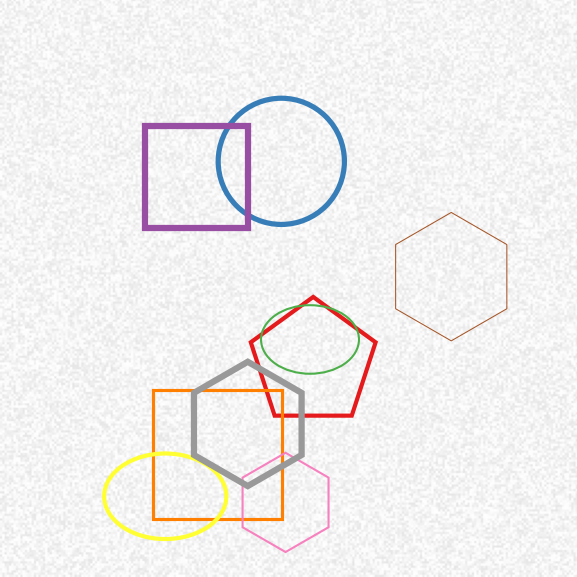[{"shape": "pentagon", "thickness": 2, "radius": 0.57, "center": [0.542, 0.371]}, {"shape": "circle", "thickness": 2.5, "radius": 0.55, "center": [0.487, 0.72]}, {"shape": "oval", "thickness": 1, "radius": 0.42, "center": [0.537, 0.411]}, {"shape": "square", "thickness": 3, "radius": 0.44, "center": [0.34, 0.693]}, {"shape": "square", "thickness": 1.5, "radius": 0.56, "center": [0.376, 0.212]}, {"shape": "oval", "thickness": 2, "radius": 0.53, "center": [0.286, 0.14]}, {"shape": "hexagon", "thickness": 0.5, "radius": 0.56, "center": [0.781, 0.52]}, {"shape": "hexagon", "thickness": 1, "radius": 0.43, "center": [0.494, 0.129]}, {"shape": "hexagon", "thickness": 3, "radius": 0.54, "center": [0.429, 0.265]}]